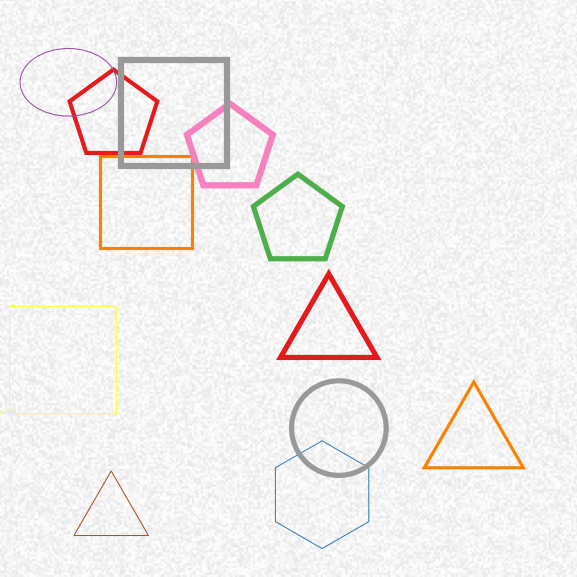[{"shape": "pentagon", "thickness": 2, "radius": 0.4, "center": [0.196, 0.799]}, {"shape": "triangle", "thickness": 2.5, "radius": 0.48, "center": [0.569, 0.428]}, {"shape": "hexagon", "thickness": 0.5, "radius": 0.47, "center": [0.558, 0.143]}, {"shape": "pentagon", "thickness": 2.5, "radius": 0.4, "center": [0.516, 0.617]}, {"shape": "oval", "thickness": 0.5, "radius": 0.42, "center": [0.118, 0.857]}, {"shape": "triangle", "thickness": 1.5, "radius": 0.5, "center": [0.82, 0.239]}, {"shape": "square", "thickness": 1.5, "radius": 0.4, "center": [0.253, 0.649]}, {"shape": "square", "thickness": 0.5, "radius": 0.46, "center": [0.108, 0.376]}, {"shape": "triangle", "thickness": 0.5, "radius": 0.37, "center": [0.193, 0.109]}, {"shape": "pentagon", "thickness": 3, "radius": 0.39, "center": [0.398, 0.742]}, {"shape": "square", "thickness": 3, "radius": 0.46, "center": [0.301, 0.804]}, {"shape": "circle", "thickness": 2.5, "radius": 0.41, "center": [0.587, 0.258]}]